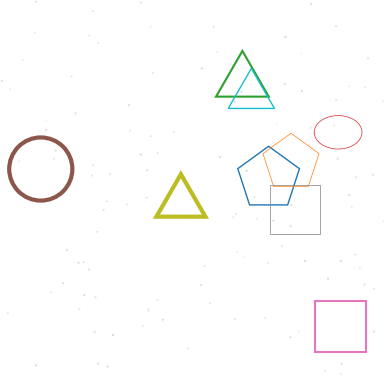[{"shape": "pentagon", "thickness": 1, "radius": 0.42, "center": [0.698, 0.536]}, {"shape": "pentagon", "thickness": 0.5, "radius": 0.38, "center": [0.756, 0.577]}, {"shape": "triangle", "thickness": 1.5, "radius": 0.4, "center": [0.63, 0.789]}, {"shape": "oval", "thickness": 0.5, "radius": 0.31, "center": [0.878, 0.656]}, {"shape": "circle", "thickness": 3, "radius": 0.41, "center": [0.106, 0.561]}, {"shape": "square", "thickness": 1.5, "radius": 0.33, "center": [0.884, 0.152]}, {"shape": "square", "thickness": 0.5, "radius": 0.32, "center": [0.767, 0.456]}, {"shape": "triangle", "thickness": 3, "radius": 0.37, "center": [0.47, 0.474]}, {"shape": "triangle", "thickness": 1, "radius": 0.35, "center": [0.653, 0.753]}]